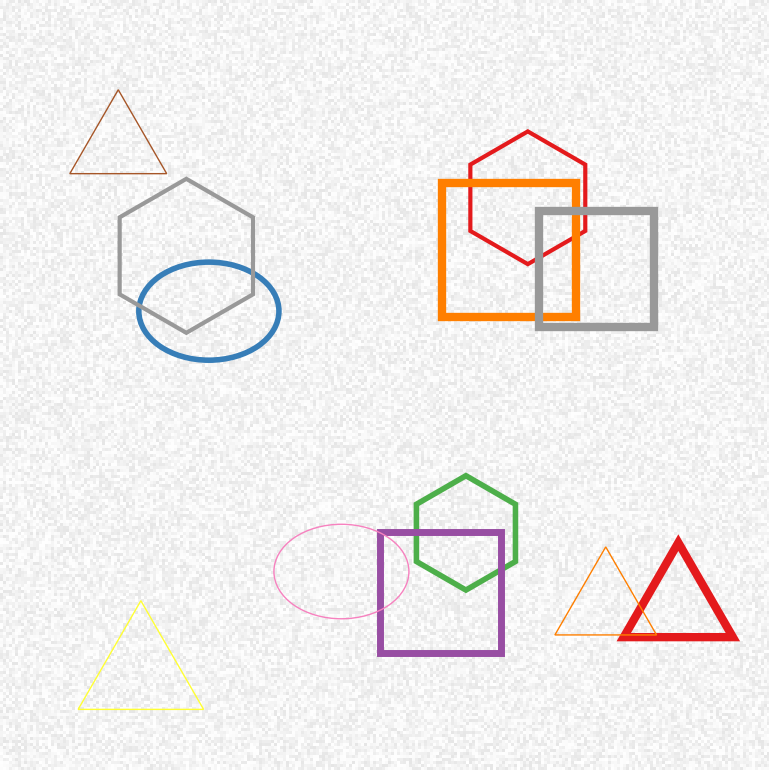[{"shape": "triangle", "thickness": 3, "radius": 0.41, "center": [0.881, 0.213]}, {"shape": "hexagon", "thickness": 1.5, "radius": 0.43, "center": [0.685, 0.743]}, {"shape": "oval", "thickness": 2, "radius": 0.45, "center": [0.271, 0.596]}, {"shape": "hexagon", "thickness": 2, "radius": 0.37, "center": [0.605, 0.308]}, {"shape": "square", "thickness": 2.5, "radius": 0.39, "center": [0.572, 0.23]}, {"shape": "square", "thickness": 3, "radius": 0.44, "center": [0.662, 0.675]}, {"shape": "triangle", "thickness": 0.5, "radius": 0.38, "center": [0.787, 0.214]}, {"shape": "triangle", "thickness": 0.5, "radius": 0.47, "center": [0.183, 0.126]}, {"shape": "triangle", "thickness": 0.5, "radius": 0.36, "center": [0.154, 0.811]}, {"shape": "oval", "thickness": 0.5, "radius": 0.44, "center": [0.443, 0.258]}, {"shape": "hexagon", "thickness": 1.5, "radius": 0.5, "center": [0.242, 0.668]}, {"shape": "square", "thickness": 3, "radius": 0.37, "center": [0.774, 0.651]}]